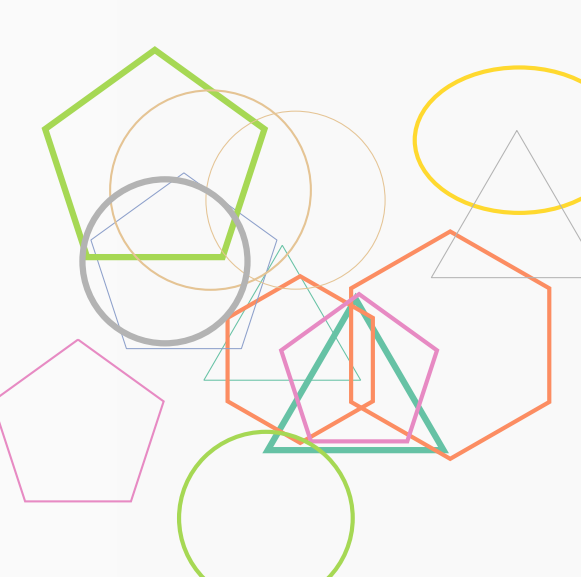[{"shape": "triangle", "thickness": 3, "radius": 0.87, "center": [0.612, 0.307]}, {"shape": "triangle", "thickness": 0.5, "radius": 0.78, "center": [0.486, 0.419]}, {"shape": "hexagon", "thickness": 2, "radius": 0.72, "center": [0.516, 0.376]}, {"shape": "hexagon", "thickness": 2, "radius": 0.98, "center": [0.775, 0.401]}, {"shape": "pentagon", "thickness": 0.5, "radius": 0.84, "center": [0.316, 0.532]}, {"shape": "pentagon", "thickness": 2, "radius": 0.7, "center": [0.618, 0.349]}, {"shape": "pentagon", "thickness": 1, "radius": 0.77, "center": [0.134, 0.256]}, {"shape": "pentagon", "thickness": 3, "radius": 0.99, "center": [0.266, 0.714]}, {"shape": "circle", "thickness": 2, "radius": 0.75, "center": [0.457, 0.102]}, {"shape": "oval", "thickness": 2, "radius": 0.9, "center": [0.893, 0.756]}, {"shape": "circle", "thickness": 1, "radius": 0.86, "center": [0.362, 0.67]}, {"shape": "circle", "thickness": 0.5, "radius": 0.77, "center": [0.508, 0.653]}, {"shape": "triangle", "thickness": 0.5, "radius": 0.85, "center": [0.889, 0.603]}, {"shape": "circle", "thickness": 3, "radius": 0.71, "center": [0.284, 0.547]}]